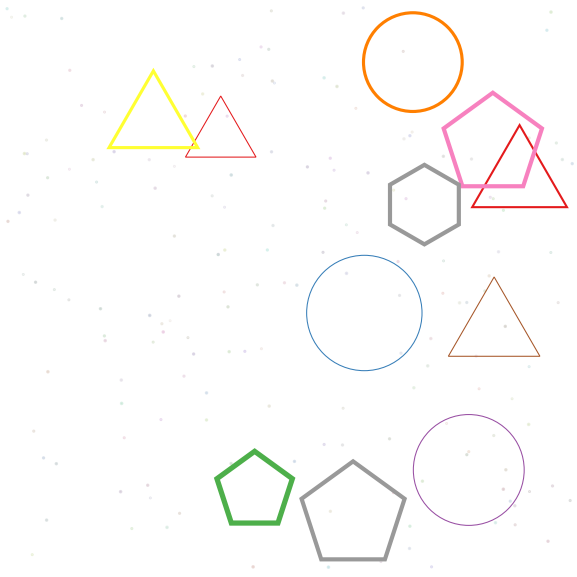[{"shape": "triangle", "thickness": 0.5, "radius": 0.35, "center": [0.382, 0.762]}, {"shape": "triangle", "thickness": 1, "radius": 0.47, "center": [0.9, 0.688]}, {"shape": "circle", "thickness": 0.5, "radius": 0.5, "center": [0.631, 0.457]}, {"shape": "pentagon", "thickness": 2.5, "radius": 0.34, "center": [0.441, 0.149]}, {"shape": "circle", "thickness": 0.5, "radius": 0.48, "center": [0.812, 0.185]}, {"shape": "circle", "thickness": 1.5, "radius": 0.43, "center": [0.715, 0.892]}, {"shape": "triangle", "thickness": 1.5, "radius": 0.44, "center": [0.266, 0.788]}, {"shape": "triangle", "thickness": 0.5, "radius": 0.46, "center": [0.856, 0.428]}, {"shape": "pentagon", "thickness": 2, "radius": 0.45, "center": [0.853, 0.749]}, {"shape": "pentagon", "thickness": 2, "radius": 0.47, "center": [0.611, 0.106]}, {"shape": "hexagon", "thickness": 2, "radius": 0.34, "center": [0.735, 0.645]}]